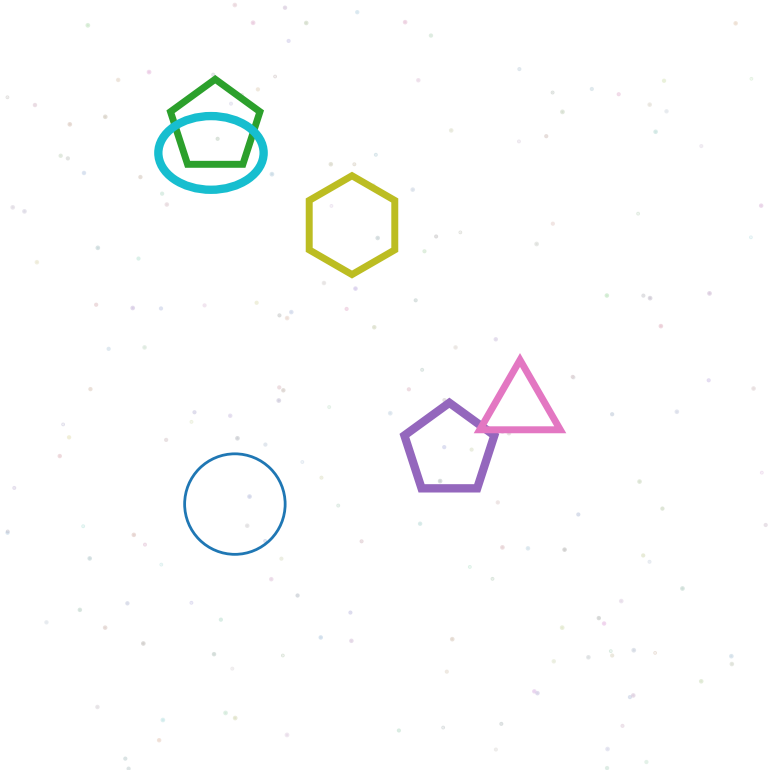[{"shape": "circle", "thickness": 1, "radius": 0.33, "center": [0.305, 0.345]}, {"shape": "pentagon", "thickness": 2.5, "radius": 0.31, "center": [0.28, 0.836]}, {"shape": "pentagon", "thickness": 3, "radius": 0.31, "center": [0.584, 0.415]}, {"shape": "triangle", "thickness": 2.5, "radius": 0.3, "center": [0.675, 0.472]}, {"shape": "hexagon", "thickness": 2.5, "radius": 0.32, "center": [0.457, 0.708]}, {"shape": "oval", "thickness": 3, "radius": 0.34, "center": [0.274, 0.801]}]